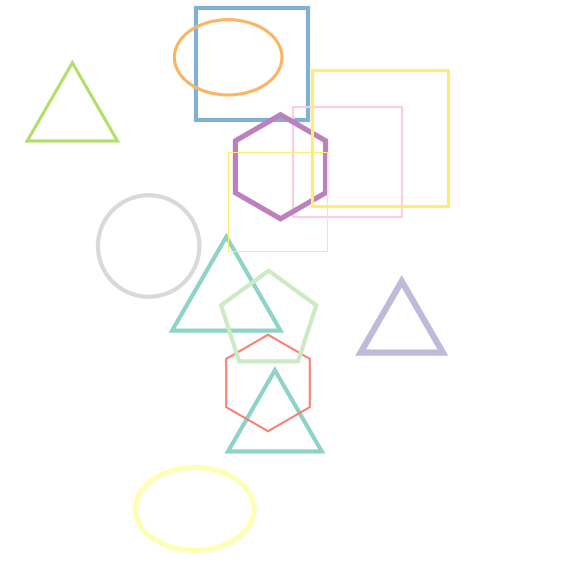[{"shape": "triangle", "thickness": 2, "radius": 0.54, "center": [0.392, 0.481]}, {"shape": "triangle", "thickness": 2, "radius": 0.47, "center": [0.476, 0.264]}, {"shape": "oval", "thickness": 2.5, "radius": 0.51, "center": [0.337, 0.118]}, {"shape": "triangle", "thickness": 3, "radius": 0.41, "center": [0.696, 0.43]}, {"shape": "hexagon", "thickness": 1, "radius": 0.42, "center": [0.464, 0.336]}, {"shape": "square", "thickness": 2, "radius": 0.49, "center": [0.437, 0.888]}, {"shape": "oval", "thickness": 1.5, "radius": 0.47, "center": [0.395, 0.9]}, {"shape": "triangle", "thickness": 1.5, "radius": 0.45, "center": [0.125, 0.8]}, {"shape": "square", "thickness": 1, "radius": 0.47, "center": [0.602, 0.719]}, {"shape": "circle", "thickness": 2, "radius": 0.44, "center": [0.257, 0.573]}, {"shape": "hexagon", "thickness": 2.5, "radius": 0.45, "center": [0.486, 0.71]}, {"shape": "pentagon", "thickness": 2, "radius": 0.43, "center": [0.465, 0.444]}, {"shape": "square", "thickness": 1.5, "radius": 0.59, "center": [0.658, 0.76]}, {"shape": "square", "thickness": 0.5, "radius": 0.43, "center": [0.481, 0.65]}]